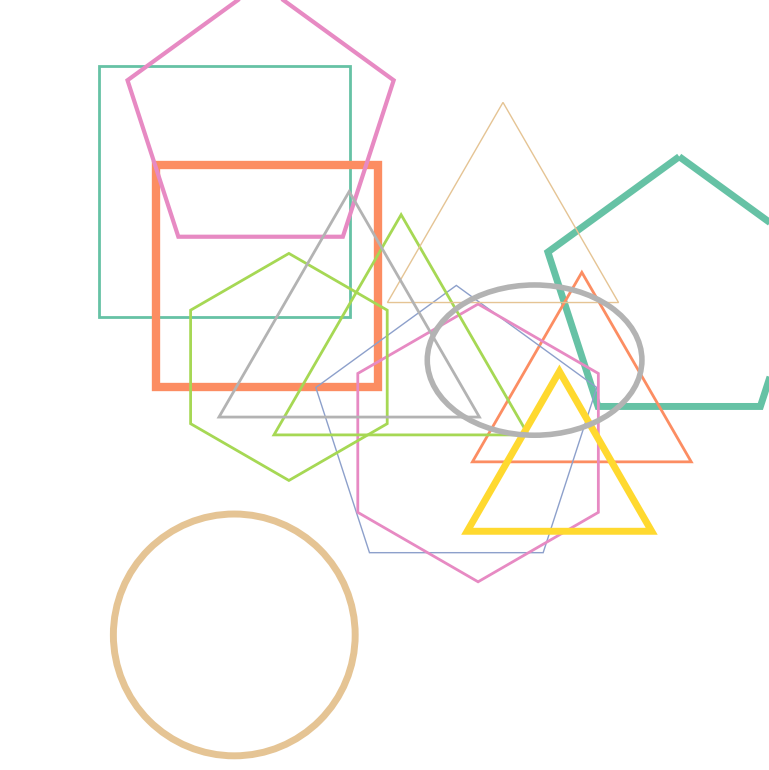[{"shape": "pentagon", "thickness": 2.5, "radius": 0.9, "center": [0.882, 0.617]}, {"shape": "square", "thickness": 1, "radius": 0.81, "center": [0.292, 0.751]}, {"shape": "square", "thickness": 3, "radius": 0.72, "center": [0.347, 0.642]}, {"shape": "triangle", "thickness": 1, "radius": 0.82, "center": [0.756, 0.482]}, {"shape": "pentagon", "thickness": 0.5, "radius": 0.96, "center": [0.593, 0.437]}, {"shape": "hexagon", "thickness": 1, "radius": 0.9, "center": [0.621, 0.425]}, {"shape": "pentagon", "thickness": 1.5, "radius": 0.91, "center": [0.338, 0.84]}, {"shape": "hexagon", "thickness": 1, "radius": 0.74, "center": [0.375, 0.523]}, {"shape": "triangle", "thickness": 1, "radius": 0.95, "center": [0.521, 0.531]}, {"shape": "triangle", "thickness": 2.5, "radius": 0.69, "center": [0.727, 0.379]}, {"shape": "circle", "thickness": 2.5, "radius": 0.79, "center": [0.304, 0.175]}, {"shape": "triangle", "thickness": 0.5, "radius": 0.87, "center": [0.653, 0.694]}, {"shape": "oval", "thickness": 2, "radius": 0.7, "center": [0.694, 0.532]}, {"shape": "triangle", "thickness": 1, "radius": 0.98, "center": [0.453, 0.556]}]